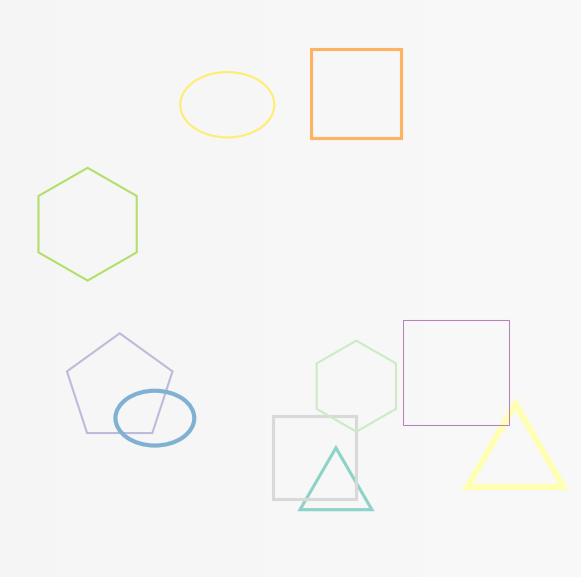[{"shape": "triangle", "thickness": 1.5, "radius": 0.36, "center": [0.578, 0.152]}, {"shape": "triangle", "thickness": 3, "radius": 0.48, "center": [0.887, 0.204]}, {"shape": "pentagon", "thickness": 1, "radius": 0.48, "center": [0.206, 0.327]}, {"shape": "oval", "thickness": 2, "radius": 0.34, "center": [0.266, 0.275]}, {"shape": "square", "thickness": 1.5, "radius": 0.39, "center": [0.612, 0.837]}, {"shape": "hexagon", "thickness": 1, "radius": 0.49, "center": [0.151, 0.611]}, {"shape": "square", "thickness": 1.5, "radius": 0.36, "center": [0.541, 0.207]}, {"shape": "square", "thickness": 0.5, "radius": 0.46, "center": [0.784, 0.354]}, {"shape": "hexagon", "thickness": 1, "radius": 0.39, "center": [0.613, 0.33]}, {"shape": "oval", "thickness": 1, "radius": 0.4, "center": [0.391, 0.818]}]